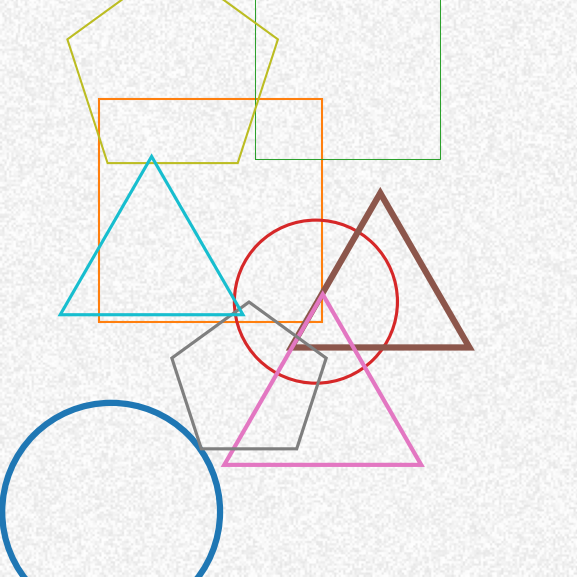[{"shape": "circle", "thickness": 3, "radius": 0.94, "center": [0.192, 0.113]}, {"shape": "square", "thickness": 1, "radius": 0.97, "center": [0.364, 0.635]}, {"shape": "square", "thickness": 0.5, "radius": 0.8, "center": [0.601, 0.884]}, {"shape": "circle", "thickness": 1.5, "radius": 0.71, "center": [0.547, 0.477]}, {"shape": "triangle", "thickness": 3, "radius": 0.89, "center": [0.659, 0.487]}, {"shape": "triangle", "thickness": 2, "radius": 0.98, "center": [0.559, 0.293]}, {"shape": "pentagon", "thickness": 1.5, "radius": 0.7, "center": [0.431, 0.336]}, {"shape": "pentagon", "thickness": 1, "radius": 0.96, "center": [0.299, 0.872]}, {"shape": "triangle", "thickness": 1.5, "radius": 0.91, "center": [0.263, 0.545]}]